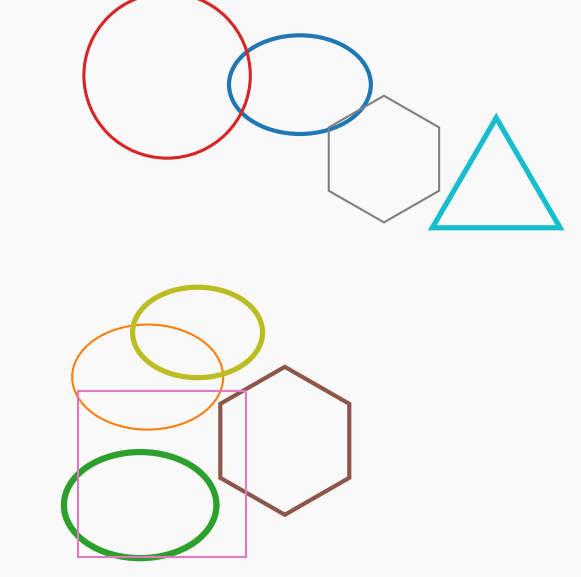[{"shape": "oval", "thickness": 2, "radius": 0.61, "center": [0.516, 0.853]}, {"shape": "oval", "thickness": 1, "radius": 0.65, "center": [0.254, 0.346]}, {"shape": "oval", "thickness": 3, "radius": 0.66, "center": [0.241, 0.125]}, {"shape": "circle", "thickness": 1.5, "radius": 0.72, "center": [0.287, 0.868]}, {"shape": "hexagon", "thickness": 2, "radius": 0.64, "center": [0.49, 0.236]}, {"shape": "square", "thickness": 1, "radius": 0.72, "center": [0.279, 0.178]}, {"shape": "hexagon", "thickness": 1, "radius": 0.55, "center": [0.661, 0.724]}, {"shape": "oval", "thickness": 2.5, "radius": 0.56, "center": [0.34, 0.423]}, {"shape": "triangle", "thickness": 2.5, "radius": 0.63, "center": [0.854, 0.668]}]